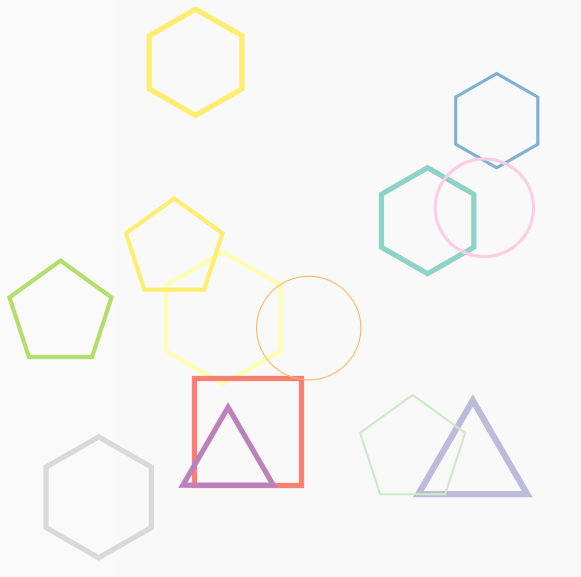[{"shape": "hexagon", "thickness": 2.5, "radius": 0.46, "center": [0.736, 0.617]}, {"shape": "hexagon", "thickness": 2, "radius": 0.57, "center": [0.384, 0.448]}, {"shape": "triangle", "thickness": 3, "radius": 0.54, "center": [0.813, 0.198]}, {"shape": "square", "thickness": 2.5, "radius": 0.46, "center": [0.426, 0.252]}, {"shape": "hexagon", "thickness": 1.5, "radius": 0.41, "center": [0.855, 0.79]}, {"shape": "circle", "thickness": 0.5, "radius": 0.45, "center": [0.531, 0.431]}, {"shape": "pentagon", "thickness": 2, "radius": 0.46, "center": [0.104, 0.456]}, {"shape": "circle", "thickness": 1.5, "radius": 0.42, "center": [0.833, 0.639]}, {"shape": "hexagon", "thickness": 2.5, "radius": 0.52, "center": [0.17, 0.138]}, {"shape": "triangle", "thickness": 2.5, "radius": 0.45, "center": [0.392, 0.204]}, {"shape": "pentagon", "thickness": 1, "radius": 0.48, "center": [0.71, 0.22]}, {"shape": "pentagon", "thickness": 2, "radius": 0.44, "center": [0.3, 0.568]}, {"shape": "hexagon", "thickness": 2.5, "radius": 0.46, "center": [0.337, 0.891]}]